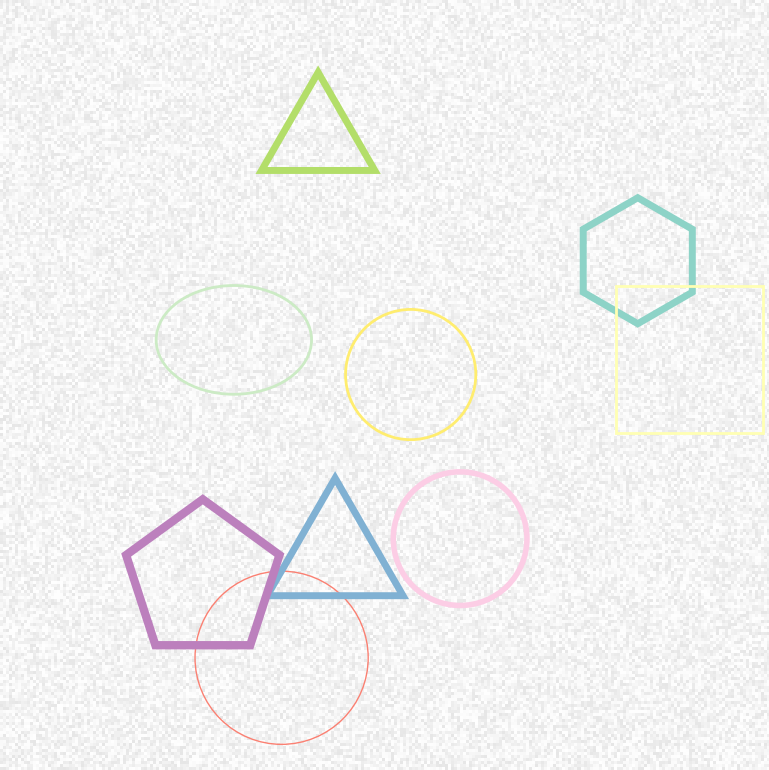[{"shape": "hexagon", "thickness": 2.5, "radius": 0.41, "center": [0.828, 0.661]}, {"shape": "square", "thickness": 1, "radius": 0.48, "center": [0.896, 0.533]}, {"shape": "circle", "thickness": 0.5, "radius": 0.56, "center": [0.366, 0.146]}, {"shape": "triangle", "thickness": 2.5, "radius": 0.51, "center": [0.435, 0.277]}, {"shape": "triangle", "thickness": 2.5, "radius": 0.42, "center": [0.413, 0.821]}, {"shape": "circle", "thickness": 2, "radius": 0.43, "center": [0.598, 0.3]}, {"shape": "pentagon", "thickness": 3, "radius": 0.52, "center": [0.263, 0.247]}, {"shape": "oval", "thickness": 1, "radius": 0.5, "center": [0.304, 0.559]}, {"shape": "circle", "thickness": 1, "radius": 0.42, "center": [0.533, 0.514]}]